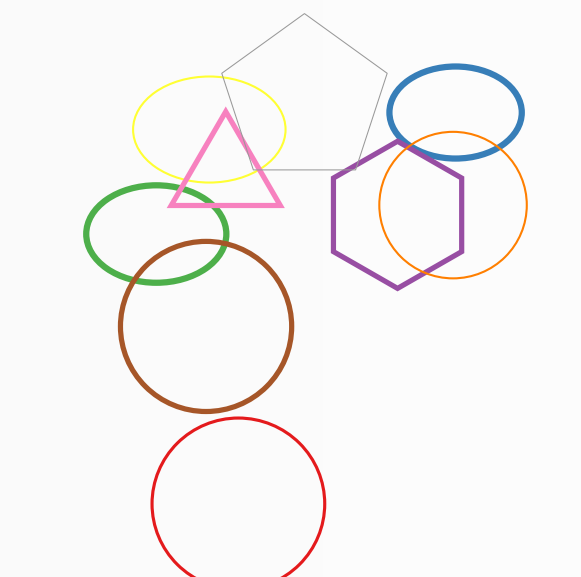[{"shape": "circle", "thickness": 1.5, "radius": 0.74, "center": [0.41, 0.127]}, {"shape": "oval", "thickness": 3, "radius": 0.57, "center": [0.784, 0.804]}, {"shape": "oval", "thickness": 3, "radius": 0.6, "center": [0.269, 0.594]}, {"shape": "hexagon", "thickness": 2.5, "radius": 0.64, "center": [0.684, 0.627]}, {"shape": "circle", "thickness": 1, "radius": 0.63, "center": [0.779, 0.644]}, {"shape": "oval", "thickness": 1, "radius": 0.66, "center": [0.36, 0.775]}, {"shape": "circle", "thickness": 2.5, "radius": 0.74, "center": [0.355, 0.434]}, {"shape": "triangle", "thickness": 2.5, "radius": 0.54, "center": [0.388, 0.697]}, {"shape": "pentagon", "thickness": 0.5, "radius": 0.75, "center": [0.524, 0.826]}]